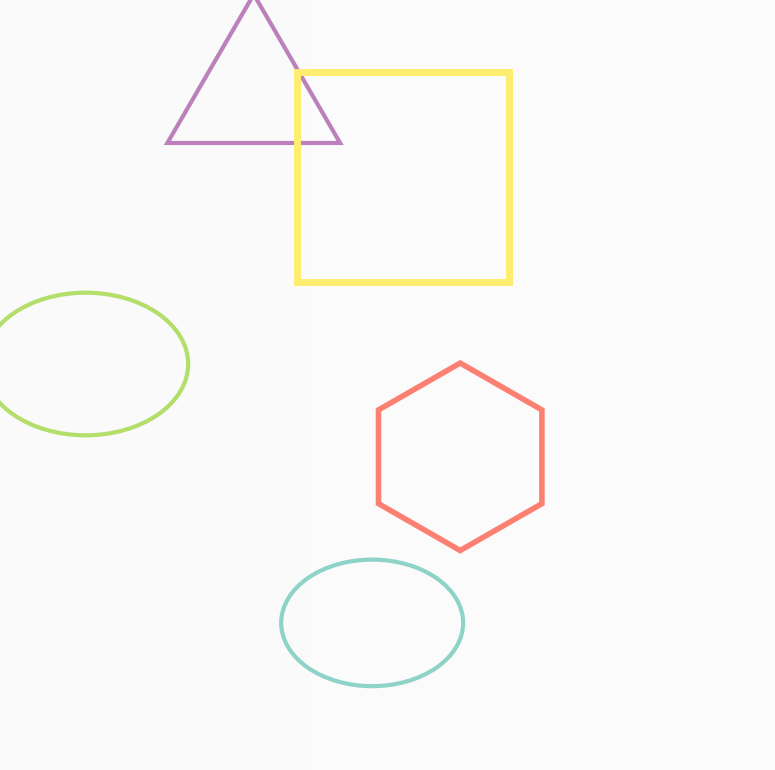[{"shape": "oval", "thickness": 1.5, "radius": 0.59, "center": [0.48, 0.191]}, {"shape": "hexagon", "thickness": 2, "radius": 0.61, "center": [0.594, 0.407]}, {"shape": "oval", "thickness": 1.5, "radius": 0.66, "center": [0.111, 0.527]}, {"shape": "triangle", "thickness": 1.5, "radius": 0.64, "center": [0.327, 0.879]}, {"shape": "square", "thickness": 2.5, "radius": 0.68, "center": [0.52, 0.771]}]